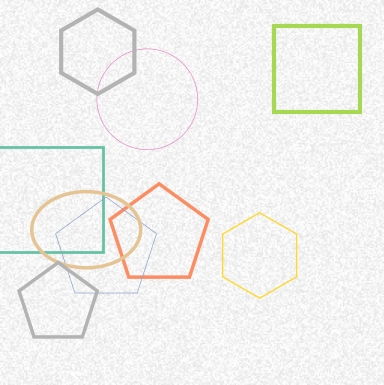[{"shape": "square", "thickness": 2, "radius": 0.69, "center": [0.129, 0.482]}, {"shape": "pentagon", "thickness": 2.5, "radius": 0.67, "center": [0.413, 0.389]}, {"shape": "pentagon", "thickness": 0.5, "radius": 0.69, "center": [0.275, 0.35]}, {"shape": "circle", "thickness": 0.5, "radius": 0.65, "center": [0.383, 0.742]}, {"shape": "square", "thickness": 3, "radius": 0.56, "center": [0.824, 0.821]}, {"shape": "hexagon", "thickness": 1, "radius": 0.55, "center": [0.674, 0.337]}, {"shape": "oval", "thickness": 2.5, "radius": 0.71, "center": [0.224, 0.403]}, {"shape": "pentagon", "thickness": 2.5, "radius": 0.53, "center": [0.151, 0.211]}, {"shape": "hexagon", "thickness": 3, "radius": 0.55, "center": [0.254, 0.866]}]